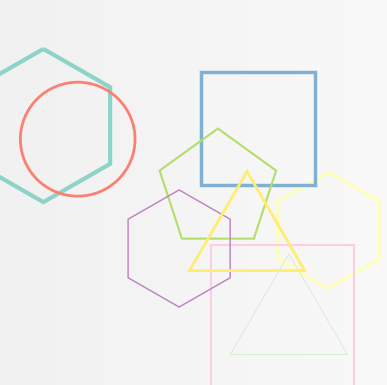[{"shape": "hexagon", "thickness": 3, "radius": 0.99, "center": [0.112, 0.674]}, {"shape": "hexagon", "thickness": 2, "radius": 0.75, "center": [0.848, 0.402]}, {"shape": "circle", "thickness": 2, "radius": 0.74, "center": [0.201, 0.638]}, {"shape": "square", "thickness": 2.5, "radius": 0.73, "center": [0.666, 0.666]}, {"shape": "pentagon", "thickness": 1.5, "radius": 0.79, "center": [0.562, 0.508]}, {"shape": "square", "thickness": 1.5, "radius": 0.92, "center": [0.73, 0.181]}, {"shape": "hexagon", "thickness": 1, "radius": 0.76, "center": [0.462, 0.355]}, {"shape": "triangle", "thickness": 0.5, "radius": 0.87, "center": [0.746, 0.166]}, {"shape": "triangle", "thickness": 2, "radius": 0.86, "center": [0.638, 0.383]}]